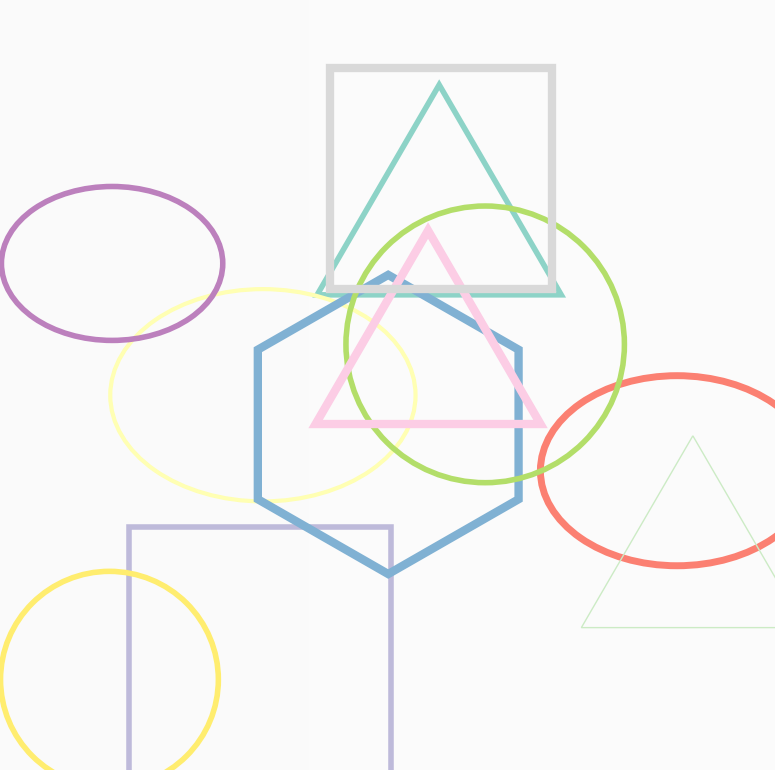[{"shape": "triangle", "thickness": 2, "radius": 0.91, "center": [0.567, 0.708]}, {"shape": "oval", "thickness": 1.5, "radius": 0.98, "center": [0.339, 0.487]}, {"shape": "square", "thickness": 2, "radius": 0.84, "center": [0.336, 0.147]}, {"shape": "oval", "thickness": 2.5, "radius": 0.88, "center": [0.874, 0.389]}, {"shape": "hexagon", "thickness": 3, "radius": 0.97, "center": [0.501, 0.449]}, {"shape": "circle", "thickness": 2, "radius": 0.9, "center": [0.626, 0.553]}, {"shape": "triangle", "thickness": 3, "radius": 0.84, "center": [0.552, 0.533]}, {"shape": "square", "thickness": 3, "radius": 0.72, "center": [0.569, 0.768]}, {"shape": "oval", "thickness": 2, "radius": 0.71, "center": [0.145, 0.658]}, {"shape": "triangle", "thickness": 0.5, "radius": 0.83, "center": [0.894, 0.268]}, {"shape": "circle", "thickness": 2, "radius": 0.7, "center": [0.141, 0.117]}]